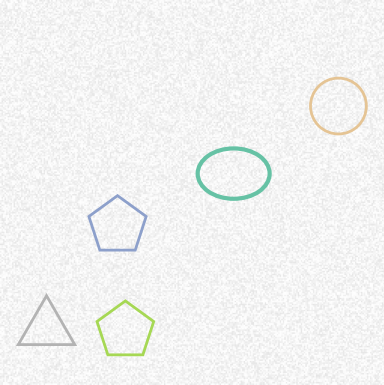[{"shape": "oval", "thickness": 3, "radius": 0.47, "center": [0.607, 0.549]}, {"shape": "pentagon", "thickness": 2, "radius": 0.39, "center": [0.305, 0.414]}, {"shape": "pentagon", "thickness": 2, "radius": 0.39, "center": [0.326, 0.141]}, {"shape": "circle", "thickness": 2, "radius": 0.36, "center": [0.879, 0.725]}, {"shape": "triangle", "thickness": 2, "radius": 0.42, "center": [0.121, 0.147]}]